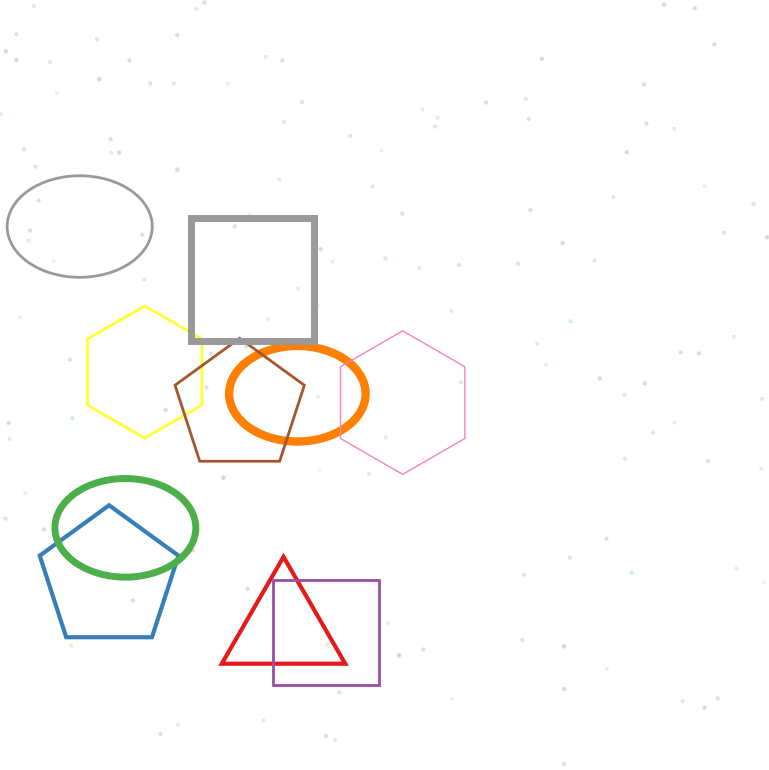[{"shape": "triangle", "thickness": 1.5, "radius": 0.46, "center": [0.368, 0.184]}, {"shape": "pentagon", "thickness": 1.5, "radius": 0.47, "center": [0.142, 0.249]}, {"shape": "oval", "thickness": 2.5, "radius": 0.46, "center": [0.163, 0.314]}, {"shape": "square", "thickness": 1, "radius": 0.34, "center": [0.423, 0.178]}, {"shape": "oval", "thickness": 3, "radius": 0.44, "center": [0.386, 0.489]}, {"shape": "hexagon", "thickness": 1, "radius": 0.43, "center": [0.188, 0.517]}, {"shape": "pentagon", "thickness": 1, "radius": 0.44, "center": [0.311, 0.472]}, {"shape": "hexagon", "thickness": 0.5, "radius": 0.47, "center": [0.523, 0.477]}, {"shape": "oval", "thickness": 1, "radius": 0.47, "center": [0.104, 0.706]}, {"shape": "square", "thickness": 2.5, "radius": 0.4, "center": [0.328, 0.637]}]